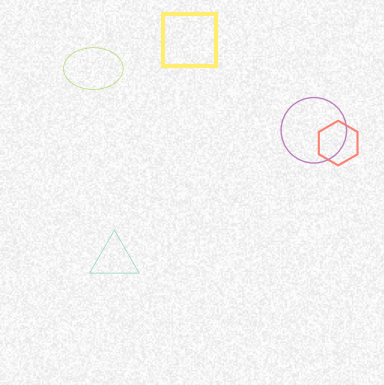[{"shape": "triangle", "thickness": 0.5, "radius": 0.37, "center": [0.297, 0.328]}, {"shape": "hexagon", "thickness": 1.5, "radius": 0.29, "center": [0.878, 0.628]}, {"shape": "oval", "thickness": 0.5, "radius": 0.39, "center": [0.242, 0.822]}, {"shape": "circle", "thickness": 1, "radius": 0.43, "center": [0.815, 0.662]}, {"shape": "square", "thickness": 3, "radius": 0.34, "center": [0.492, 0.895]}]